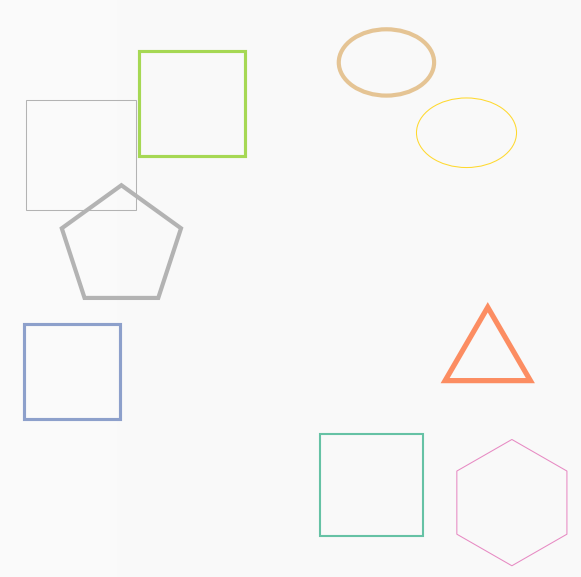[{"shape": "square", "thickness": 1, "radius": 0.44, "center": [0.639, 0.159]}, {"shape": "triangle", "thickness": 2.5, "radius": 0.42, "center": [0.839, 0.382]}, {"shape": "square", "thickness": 1.5, "radius": 0.41, "center": [0.123, 0.356]}, {"shape": "hexagon", "thickness": 0.5, "radius": 0.55, "center": [0.881, 0.129]}, {"shape": "square", "thickness": 1.5, "radius": 0.46, "center": [0.33, 0.82]}, {"shape": "oval", "thickness": 0.5, "radius": 0.43, "center": [0.803, 0.769]}, {"shape": "oval", "thickness": 2, "radius": 0.41, "center": [0.665, 0.891]}, {"shape": "square", "thickness": 0.5, "radius": 0.48, "center": [0.139, 0.731]}, {"shape": "pentagon", "thickness": 2, "radius": 0.54, "center": [0.209, 0.57]}]